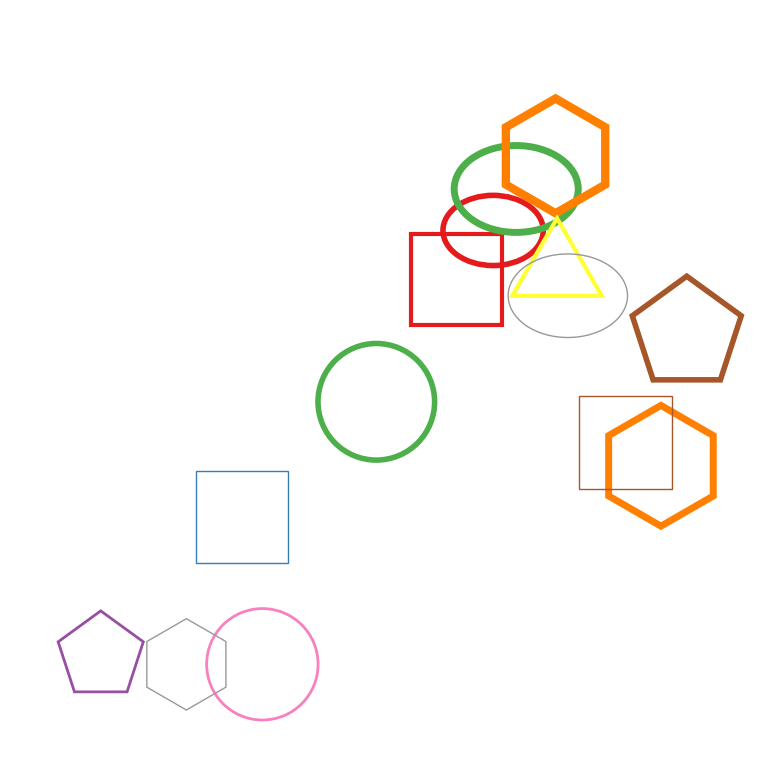[{"shape": "oval", "thickness": 2, "radius": 0.33, "center": [0.64, 0.701]}, {"shape": "square", "thickness": 1.5, "radius": 0.29, "center": [0.593, 0.637]}, {"shape": "square", "thickness": 0.5, "radius": 0.3, "center": [0.314, 0.328]}, {"shape": "oval", "thickness": 2.5, "radius": 0.4, "center": [0.67, 0.755]}, {"shape": "circle", "thickness": 2, "radius": 0.38, "center": [0.489, 0.478]}, {"shape": "pentagon", "thickness": 1, "radius": 0.29, "center": [0.131, 0.149]}, {"shape": "hexagon", "thickness": 3, "radius": 0.37, "center": [0.722, 0.798]}, {"shape": "hexagon", "thickness": 2.5, "radius": 0.39, "center": [0.858, 0.395]}, {"shape": "triangle", "thickness": 1.5, "radius": 0.34, "center": [0.723, 0.649]}, {"shape": "pentagon", "thickness": 2, "radius": 0.37, "center": [0.892, 0.567]}, {"shape": "square", "thickness": 0.5, "radius": 0.3, "center": [0.813, 0.426]}, {"shape": "circle", "thickness": 1, "radius": 0.36, "center": [0.341, 0.137]}, {"shape": "oval", "thickness": 0.5, "radius": 0.39, "center": [0.737, 0.616]}, {"shape": "hexagon", "thickness": 0.5, "radius": 0.3, "center": [0.242, 0.137]}]